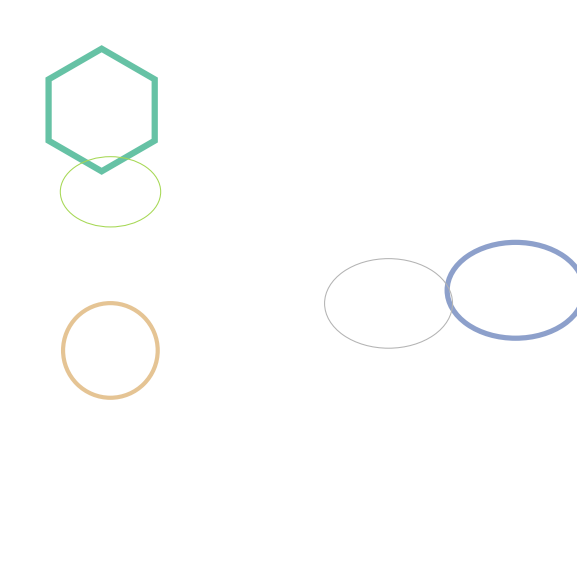[{"shape": "hexagon", "thickness": 3, "radius": 0.53, "center": [0.176, 0.809]}, {"shape": "oval", "thickness": 2.5, "radius": 0.59, "center": [0.893, 0.496]}, {"shape": "oval", "thickness": 0.5, "radius": 0.43, "center": [0.191, 0.667]}, {"shape": "circle", "thickness": 2, "radius": 0.41, "center": [0.191, 0.392]}, {"shape": "oval", "thickness": 0.5, "radius": 0.55, "center": [0.673, 0.474]}]